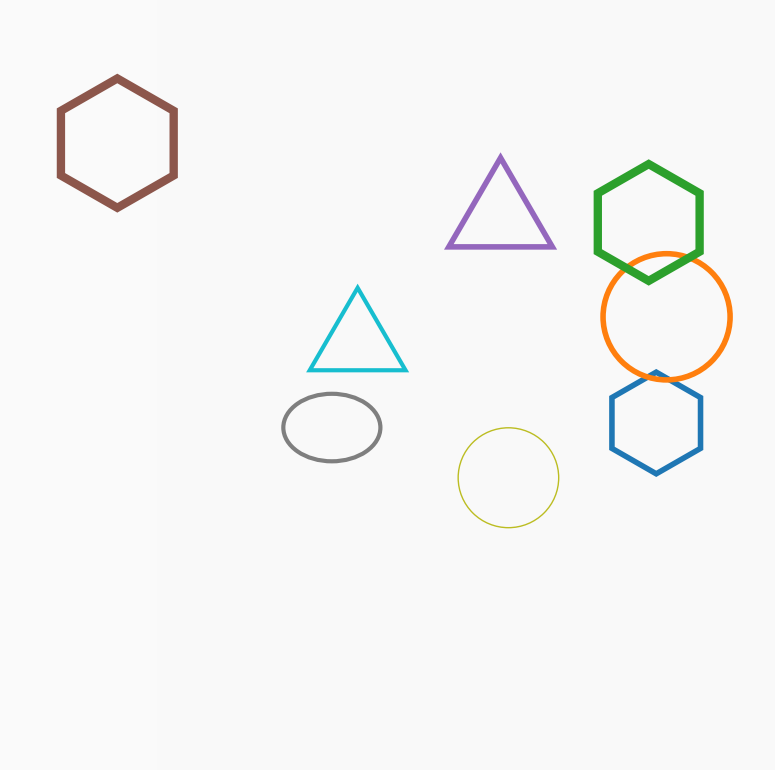[{"shape": "hexagon", "thickness": 2, "radius": 0.33, "center": [0.847, 0.451]}, {"shape": "circle", "thickness": 2, "radius": 0.41, "center": [0.86, 0.589]}, {"shape": "hexagon", "thickness": 3, "radius": 0.38, "center": [0.837, 0.711]}, {"shape": "triangle", "thickness": 2, "radius": 0.39, "center": [0.646, 0.718]}, {"shape": "hexagon", "thickness": 3, "radius": 0.42, "center": [0.151, 0.814]}, {"shape": "oval", "thickness": 1.5, "radius": 0.31, "center": [0.428, 0.445]}, {"shape": "circle", "thickness": 0.5, "radius": 0.32, "center": [0.656, 0.38]}, {"shape": "triangle", "thickness": 1.5, "radius": 0.36, "center": [0.461, 0.555]}]